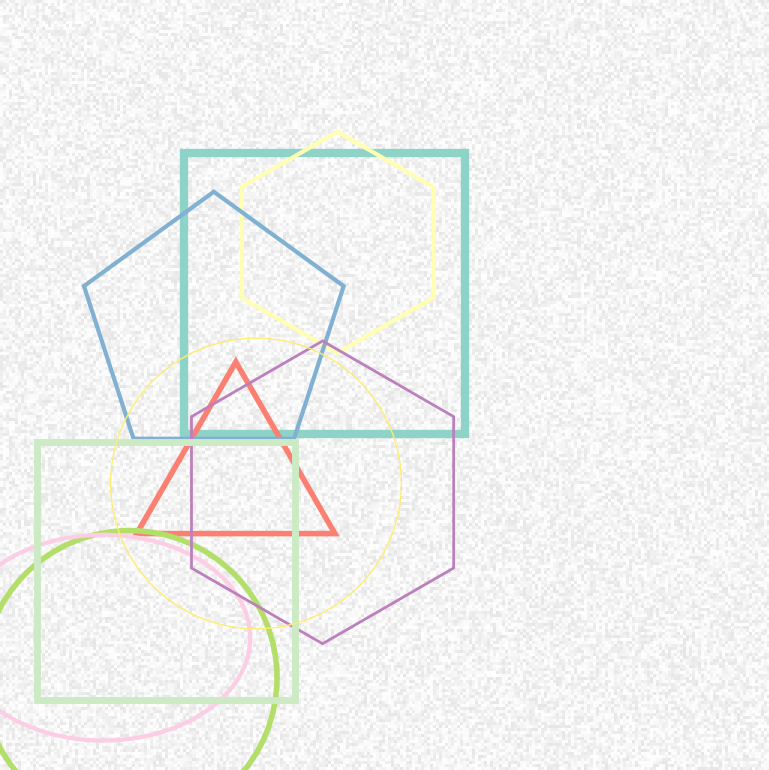[{"shape": "square", "thickness": 3, "radius": 0.91, "center": [0.421, 0.619]}, {"shape": "hexagon", "thickness": 1.5, "radius": 0.72, "center": [0.438, 0.685]}, {"shape": "triangle", "thickness": 2, "radius": 0.74, "center": [0.306, 0.381]}, {"shape": "pentagon", "thickness": 1.5, "radius": 0.89, "center": [0.278, 0.574]}, {"shape": "circle", "thickness": 2, "radius": 0.96, "center": [0.168, 0.12]}, {"shape": "oval", "thickness": 1.5, "radius": 0.95, "center": [0.134, 0.172]}, {"shape": "hexagon", "thickness": 1, "radius": 0.98, "center": [0.419, 0.361]}, {"shape": "square", "thickness": 2.5, "radius": 0.84, "center": [0.215, 0.258]}, {"shape": "circle", "thickness": 0.5, "radius": 0.94, "center": [0.332, 0.372]}]